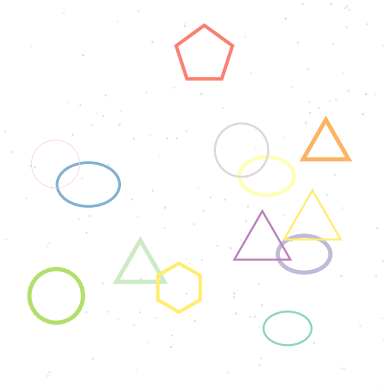[{"shape": "oval", "thickness": 1.5, "radius": 0.31, "center": [0.747, 0.147]}, {"shape": "oval", "thickness": 2.5, "radius": 0.35, "center": [0.693, 0.543]}, {"shape": "oval", "thickness": 3, "radius": 0.34, "center": [0.79, 0.34]}, {"shape": "pentagon", "thickness": 2.5, "radius": 0.38, "center": [0.531, 0.857]}, {"shape": "oval", "thickness": 2, "radius": 0.41, "center": [0.229, 0.521]}, {"shape": "triangle", "thickness": 3, "radius": 0.34, "center": [0.846, 0.62]}, {"shape": "circle", "thickness": 3, "radius": 0.35, "center": [0.146, 0.232]}, {"shape": "circle", "thickness": 0.5, "radius": 0.31, "center": [0.144, 0.574]}, {"shape": "circle", "thickness": 1.5, "radius": 0.35, "center": [0.627, 0.61]}, {"shape": "triangle", "thickness": 1.5, "radius": 0.42, "center": [0.681, 0.368]}, {"shape": "triangle", "thickness": 3, "radius": 0.36, "center": [0.365, 0.304]}, {"shape": "hexagon", "thickness": 2.5, "radius": 0.32, "center": [0.465, 0.253]}, {"shape": "triangle", "thickness": 1.5, "radius": 0.42, "center": [0.811, 0.42]}]